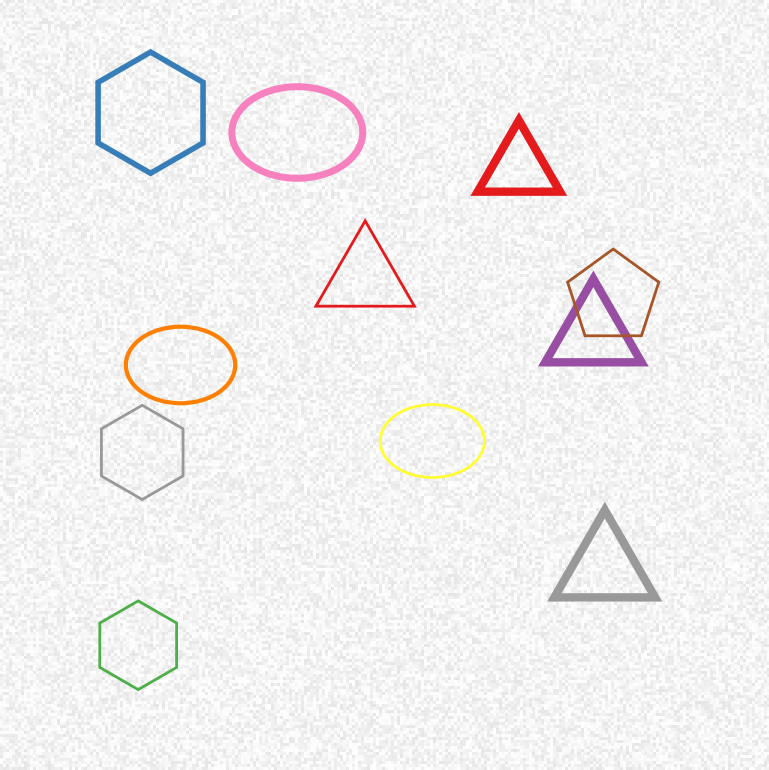[{"shape": "triangle", "thickness": 3, "radius": 0.31, "center": [0.674, 0.782]}, {"shape": "triangle", "thickness": 1, "radius": 0.37, "center": [0.474, 0.639]}, {"shape": "hexagon", "thickness": 2, "radius": 0.39, "center": [0.196, 0.854]}, {"shape": "hexagon", "thickness": 1, "radius": 0.29, "center": [0.179, 0.162]}, {"shape": "triangle", "thickness": 3, "radius": 0.36, "center": [0.771, 0.566]}, {"shape": "oval", "thickness": 1.5, "radius": 0.36, "center": [0.234, 0.526]}, {"shape": "oval", "thickness": 1, "radius": 0.34, "center": [0.561, 0.427]}, {"shape": "pentagon", "thickness": 1, "radius": 0.31, "center": [0.796, 0.614]}, {"shape": "oval", "thickness": 2.5, "radius": 0.43, "center": [0.386, 0.828]}, {"shape": "triangle", "thickness": 3, "radius": 0.38, "center": [0.785, 0.262]}, {"shape": "hexagon", "thickness": 1, "radius": 0.31, "center": [0.185, 0.412]}]